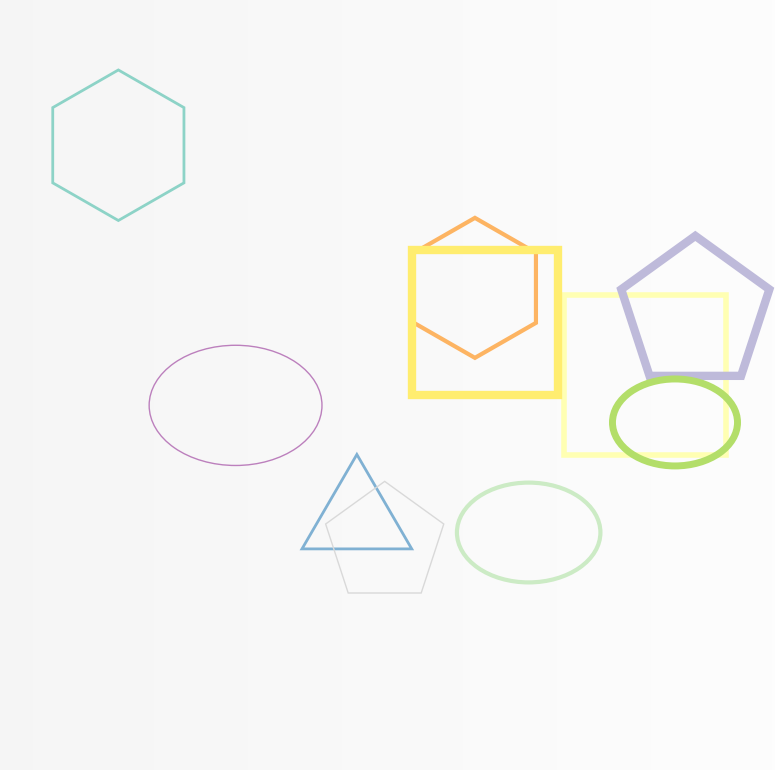[{"shape": "hexagon", "thickness": 1, "radius": 0.49, "center": [0.153, 0.811]}, {"shape": "square", "thickness": 2, "radius": 0.52, "center": [0.832, 0.513]}, {"shape": "pentagon", "thickness": 3, "radius": 0.5, "center": [0.897, 0.593]}, {"shape": "triangle", "thickness": 1, "radius": 0.41, "center": [0.46, 0.328]}, {"shape": "hexagon", "thickness": 1.5, "radius": 0.45, "center": [0.613, 0.626]}, {"shape": "oval", "thickness": 2.5, "radius": 0.4, "center": [0.871, 0.451]}, {"shape": "pentagon", "thickness": 0.5, "radius": 0.4, "center": [0.496, 0.295]}, {"shape": "oval", "thickness": 0.5, "radius": 0.56, "center": [0.304, 0.474]}, {"shape": "oval", "thickness": 1.5, "radius": 0.46, "center": [0.682, 0.308]}, {"shape": "square", "thickness": 3, "radius": 0.47, "center": [0.626, 0.581]}]